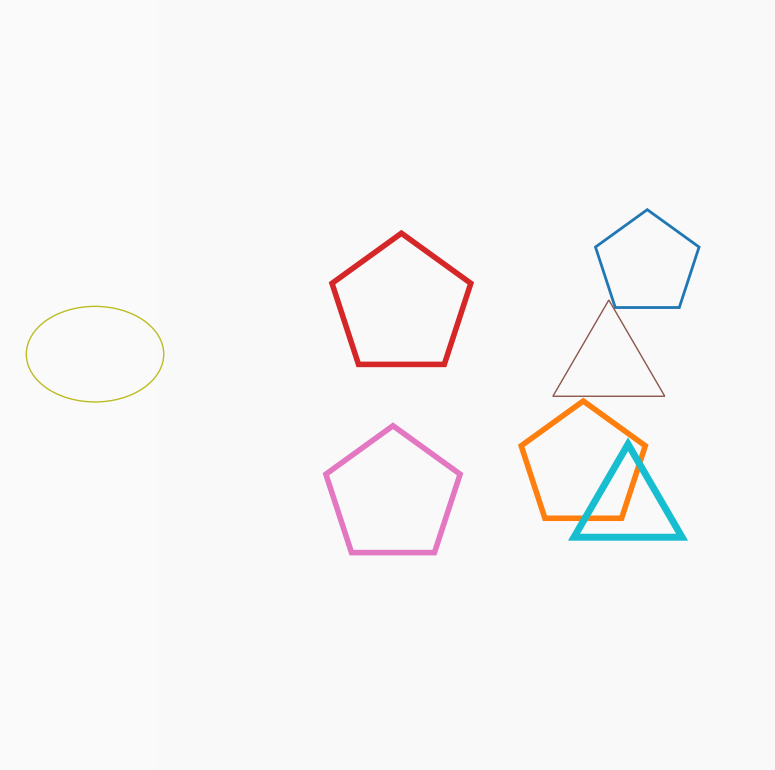[{"shape": "pentagon", "thickness": 1, "radius": 0.35, "center": [0.835, 0.657]}, {"shape": "pentagon", "thickness": 2, "radius": 0.42, "center": [0.753, 0.395]}, {"shape": "pentagon", "thickness": 2, "radius": 0.47, "center": [0.518, 0.603]}, {"shape": "triangle", "thickness": 0.5, "radius": 0.42, "center": [0.786, 0.527]}, {"shape": "pentagon", "thickness": 2, "radius": 0.46, "center": [0.507, 0.356]}, {"shape": "oval", "thickness": 0.5, "radius": 0.44, "center": [0.123, 0.54]}, {"shape": "triangle", "thickness": 2.5, "radius": 0.4, "center": [0.81, 0.343]}]